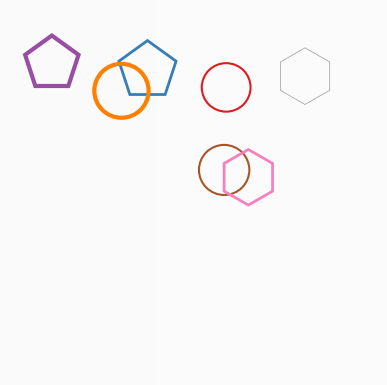[{"shape": "circle", "thickness": 1.5, "radius": 0.31, "center": [0.584, 0.773]}, {"shape": "pentagon", "thickness": 2, "radius": 0.39, "center": [0.381, 0.817]}, {"shape": "pentagon", "thickness": 3, "radius": 0.36, "center": [0.134, 0.835]}, {"shape": "circle", "thickness": 3, "radius": 0.35, "center": [0.313, 0.764]}, {"shape": "circle", "thickness": 1.5, "radius": 0.33, "center": [0.578, 0.559]}, {"shape": "hexagon", "thickness": 2, "radius": 0.36, "center": [0.641, 0.54]}, {"shape": "hexagon", "thickness": 0.5, "radius": 0.37, "center": [0.787, 0.802]}]